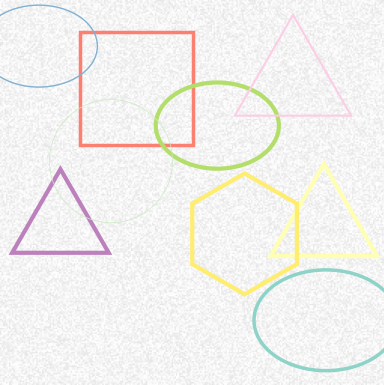[{"shape": "oval", "thickness": 2.5, "radius": 0.93, "center": [0.847, 0.168]}, {"shape": "triangle", "thickness": 3, "radius": 0.8, "center": [0.841, 0.415]}, {"shape": "square", "thickness": 2.5, "radius": 0.73, "center": [0.355, 0.77]}, {"shape": "oval", "thickness": 1, "radius": 0.76, "center": [0.101, 0.88]}, {"shape": "oval", "thickness": 3, "radius": 0.8, "center": [0.564, 0.674]}, {"shape": "triangle", "thickness": 1.5, "radius": 0.87, "center": [0.761, 0.787]}, {"shape": "triangle", "thickness": 3, "radius": 0.72, "center": [0.157, 0.416]}, {"shape": "circle", "thickness": 0.5, "radius": 0.8, "center": [0.288, 0.581]}, {"shape": "hexagon", "thickness": 3, "radius": 0.78, "center": [0.635, 0.393]}]